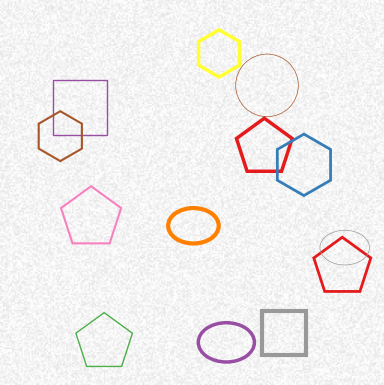[{"shape": "pentagon", "thickness": 2.5, "radius": 0.38, "center": [0.687, 0.617]}, {"shape": "pentagon", "thickness": 2, "radius": 0.39, "center": [0.889, 0.306]}, {"shape": "hexagon", "thickness": 2, "radius": 0.4, "center": [0.789, 0.572]}, {"shape": "pentagon", "thickness": 1, "radius": 0.39, "center": [0.271, 0.111]}, {"shape": "square", "thickness": 1, "radius": 0.35, "center": [0.208, 0.721]}, {"shape": "oval", "thickness": 2.5, "radius": 0.36, "center": [0.588, 0.111]}, {"shape": "oval", "thickness": 3, "radius": 0.33, "center": [0.502, 0.414]}, {"shape": "hexagon", "thickness": 2.5, "radius": 0.31, "center": [0.569, 0.861]}, {"shape": "hexagon", "thickness": 1.5, "radius": 0.32, "center": [0.157, 0.646]}, {"shape": "circle", "thickness": 0.5, "radius": 0.41, "center": [0.694, 0.778]}, {"shape": "pentagon", "thickness": 1.5, "radius": 0.41, "center": [0.237, 0.434]}, {"shape": "oval", "thickness": 0.5, "radius": 0.32, "center": [0.895, 0.357]}, {"shape": "square", "thickness": 3, "radius": 0.29, "center": [0.738, 0.134]}]